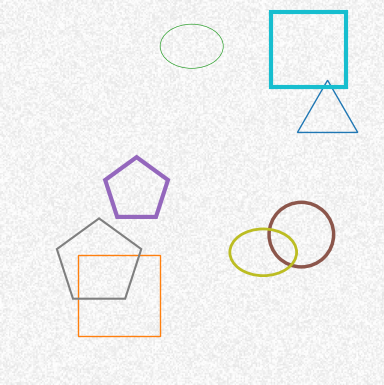[{"shape": "triangle", "thickness": 1, "radius": 0.45, "center": [0.851, 0.701]}, {"shape": "square", "thickness": 1, "radius": 0.53, "center": [0.31, 0.233]}, {"shape": "oval", "thickness": 0.5, "radius": 0.41, "center": [0.498, 0.88]}, {"shape": "pentagon", "thickness": 3, "radius": 0.43, "center": [0.355, 0.506]}, {"shape": "circle", "thickness": 2.5, "radius": 0.42, "center": [0.783, 0.391]}, {"shape": "pentagon", "thickness": 1.5, "radius": 0.58, "center": [0.257, 0.317]}, {"shape": "oval", "thickness": 2, "radius": 0.43, "center": [0.684, 0.345]}, {"shape": "square", "thickness": 3, "radius": 0.49, "center": [0.8, 0.872]}]